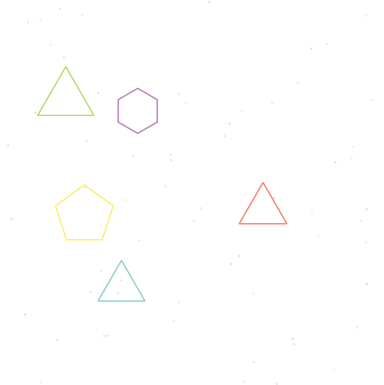[{"shape": "triangle", "thickness": 1, "radius": 0.35, "center": [0.316, 0.253]}, {"shape": "triangle", "thickness": 1, "radius": 0.36, "center": [0.683, 0.455]}, {"shape": "triangle", "thickness": 1, "radius": 0.42, "center": [0.171, 0.742]}, {"shape": "hexagon", "thickness": 1, "radius": 0.29, "center": [0.358, 0.712]}, {"shape": "pentagon", "thickness": 1, "radius": 0.39, "center": [0.219, 0.441]}]